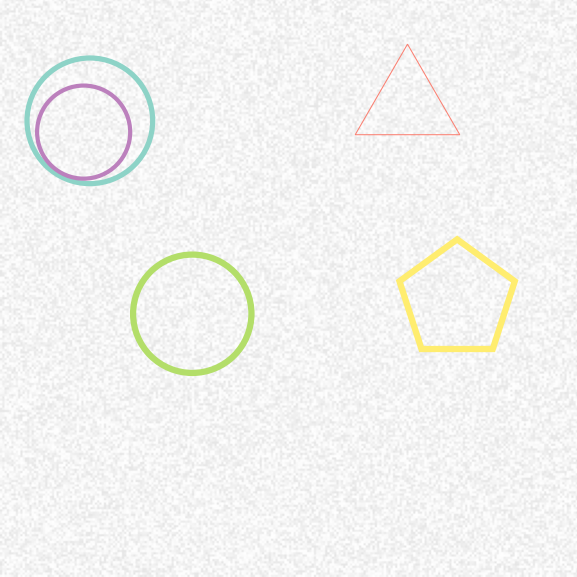[{"shape": "circle", "thickness": 2.5, "radius": 0.54, "center": [0.156, 0.79]}, {"shape": "triangle", "thickness": 0.5, "radius": 0.52, "center": [0.706, 0.818]}, {"shape": "circle", "thickness": 3, "radius": 0.51, "center": [0.333, 0.456]}, {"shape": "circle", "thickness": 2, "radius": 0.4, "center": [0.145, 0.77]}, {"shape": "pentagon", "thickness": 3, "radius": 0.52, "center": [0.792, 0.48]}]